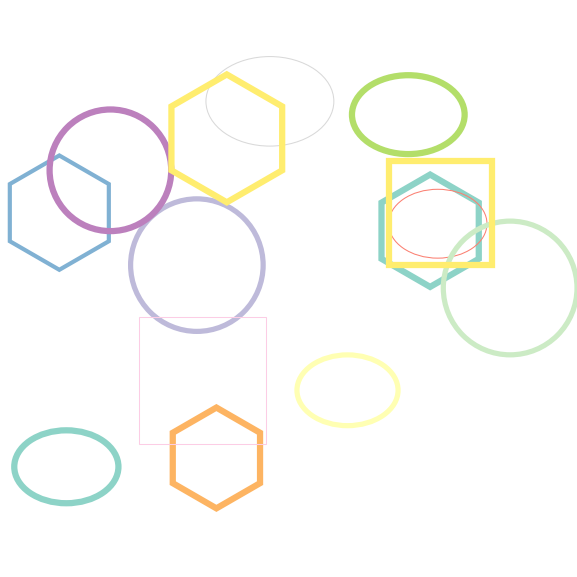[{"shape": "hexagon", "thickness": 3, "radius": 0.49, "center": [0.745, 0.6]}, {"shape": "oval", "thickness": 3, "radius": 0.45, "center": [0.115, 0.191]}, {"shape": "oval", "thickness": 2.5, "radius": 0.44, "center": [0.602, 0.323]}, {"shape": "circle", "thickness": 2.5, "radius": 0.57, "center": [0.341, 0.54]}, {"shape": "oval", "thickness": 0.5, "radius": 0.43, "center": [0.758, 0.612]}, {"shape": "hexagon", "thickness": 2, "radius": 0.49, "center": [0.103, 0.631]}, {"shape": "hexagon", "thickness": 3, "radius": 0.44, "center": [0.375, 0.206]}, {"shape": "oval", "thickness": 3, "radius": 0.49, "center": [0.707, 0.801]}, {"shape": "square", "thickness": 0.5, "radius": 0.55, "center": [0.351, 0.341]}, {"shape": "oval", "thickness": 0.5, "radius": 0.55, "center": [0.467, 0.824]}, {"shape": "circle", "thickness": 3, "radius": 0.53, "center": [0.191, 0.704]}, {"shape": "circle", "thickness": 2.5, "radius": 0.58, "center": [0.883, 0.5]}, {"shape": "square", "thickness": 3, "radius": 0.45, "center": [0.762, 0.63]}, {"shape": "hexagon", "thickness": 3, "radius": 0.55, "center": [0.393, 0.76]}]